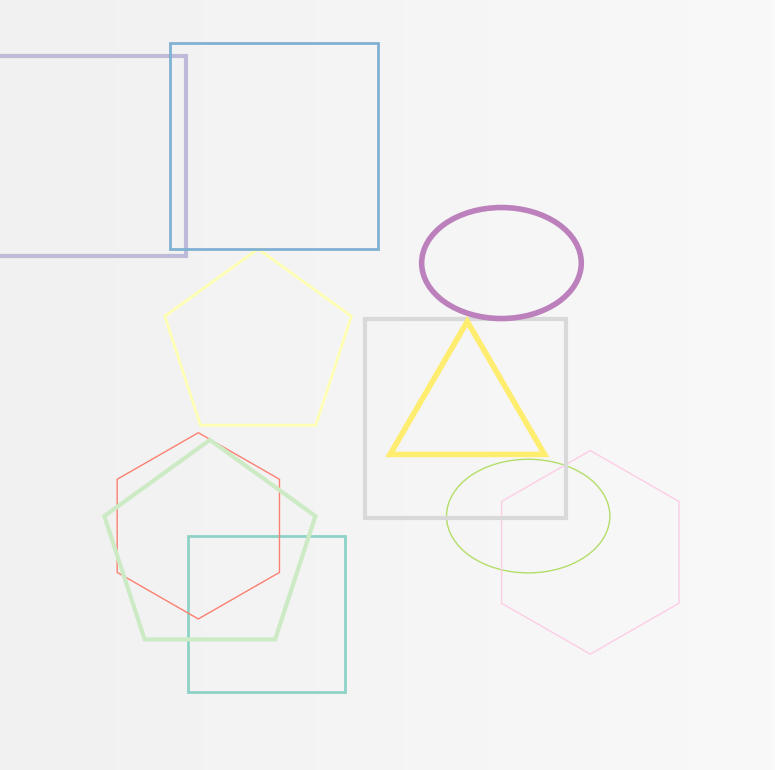[{"shape": "square", "thickness": 1, "radius": 0.51, "center": [0.344, 0.202]}, {"shape": "pentagon", "thickness": 1, "radius": 0.63, "center": [0.333, 0.55]}, {"shape": "square", "thickness": 1.5, "radius": 0.65, "center": [0.11, 0.797]}, {"shape": "hexagon", "thickness": 0.5, "radius": 0.6, "center": [0.256, 0.317]}, {"shape": "square", "thickness": 1, "radius": 0.67, "center": [0.353, 0.81]}, {"shape": "oval", "thickness": 0.5, "radius": 0.53, "center": [0.682, 0.33]}, {"shape": "hexagon", "thickness": 0.5, "radius": 0.66, "center": [0.762, 0.283]}, {"shape": "square", "thickness": 1.5, "radius": 0.65, "center": [0.6, 0.456]}, {"shape": "oval", "thickness": 2, "radius": 0.51, "center": [0.647, 0.658]}, {"shape": "pentagon", "thickness": 1.5, "radius": 0.72, "center": [0.271, 0.285]}, {"shape": "triangle", "thickness": 2, "radius": 0.58, "center": [0.603, 0.467]}]